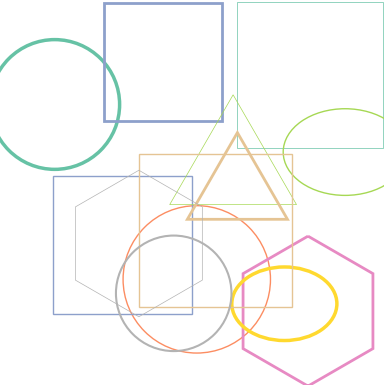[{"shape": "square", "thickness": 0.5, "radius": 0.95, "center": [0.804, 0.805]}, {"shape": "circle", "thickness": 2.5, "radius": 0.84, "center": [0.142, 0.729]}, {"shape": "circle", "thickness": 1, "radius": 0.96, "center": [0.511, 0.274]}, {"shape": "square", "thickness": 2, "radius": 0.77, "center": [0.423, 0.838]}, {"shape": "square", "thickness": 1, "radius": 0.9, "center": [0.318, 0.364]}, {"shape": "hexagon", "thickness": 2, "radius": 0.97, "center": [0.8, 0.192]}, {"shape": "oval", "thickness": 1, "radius": 0.8, "center": [0.896, 0.605]}, {"shape": "triangle", "thickness": 0.5, "radius": 0.95, "center": [0.605, 0.564]}, {"shape": "oval", "thickness": 2.5, "radius": 0.68, "center": [0.739, 0.211]}, {"shape": "triangle", "thickness": 2, "radius": 0.75, "center": [0.617, 0.505]}, {"shape": "square", "thickness": 1, "radius": 0.99, "center": [0.56, 0.401]}, {"shape": "circle", "thickness": 1.5, "radius": 0.75, "center": [0.451, 0.238]}, {"shape": "hexagon", "thickness": 0.5, "radius": 0.95, "center": [0.361, 0.368]}]